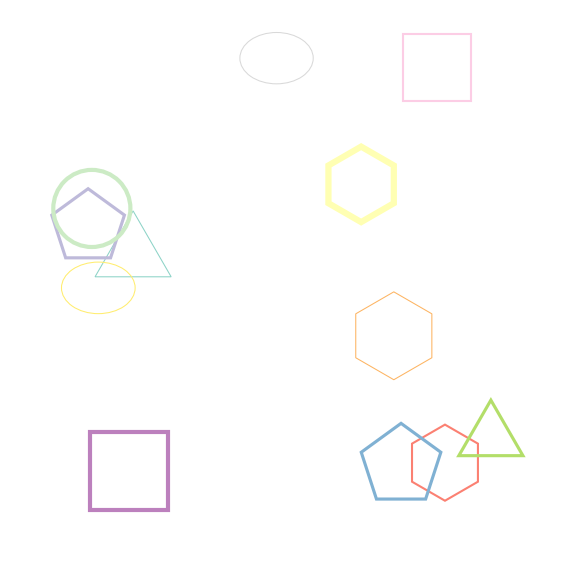[{"shape": "triangle", "thickness": 0.5, "radius": 0.38, "center": [0.23, 0.558]}, {"shape": "hexagon", "thickness": 3, "radius": 0.33, "center": [0.625, 0.68]}, {"shape": "pentagon", "thickness": 1.5, "radius": 0.33, "center": [0.153, 0.606]}, {"shape": "hexagon", "thickness": 1, "radius": 0.33, "center": [0.771, 0.198]}, {"shape": "pentagon", "thickness": 1.5, "radius": 0.36, "center": [0.694, 0.194]}, {"shape": "hexagon", "thickness": 0.5, "radius": 0.38, "center": [0.682, 0.418]}, {"shape": "triangle", "thickness": 1.5, "radius": 0.32, "center": [0.85, 0.242]}, {"shape": "square", "thickness": 1, "radius": 0.29, "center": [0.757, 0.882]}, {"shape": "oval", "thickness": 0.5, "radius": 0.32, "center": [0.479, 0.898]}, {"shape": "square", "thickness": 2, "radius": 0.34, "center": [0.224, 0.184]}, {"shape": "circle", "thickness": 2, "radius": 0.33, "center": [0.159, 0.638]}, {"shape": "oval", "thickness": 0.5, "radius": 0.32, "center": [0.17, 0.501]}]